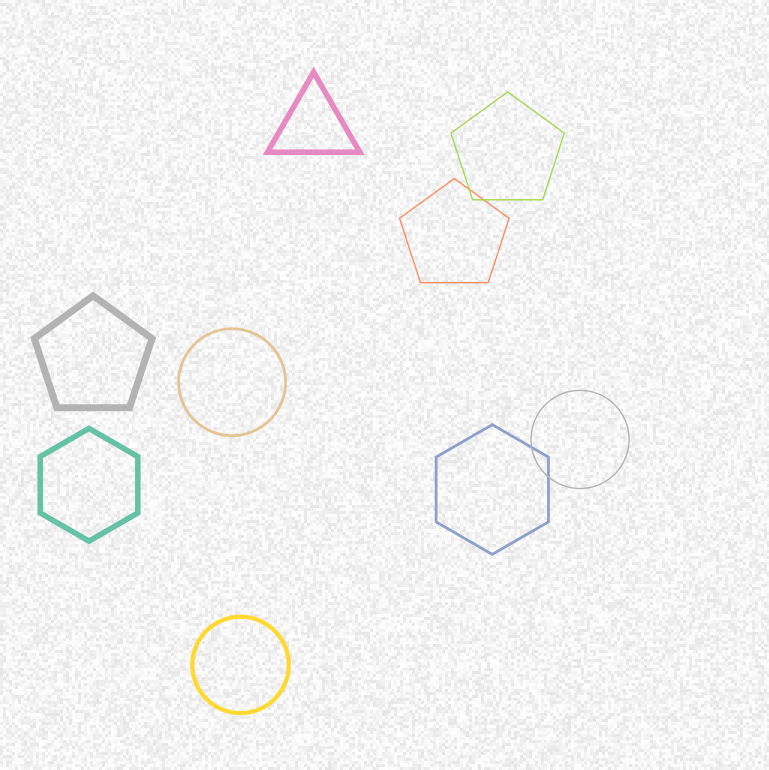[{"shape": "hexagon", "thickness": 2, "radius": 0.37, "center": [0.116, 0.37]}, {"shape": "pentagon", "thickness": 0.5, "radius": 0.37, "center": [0.59, 0.693]}, {"shape": "hexagon", "thickness": 1, "radius": 0.42, "center": [0.639, 0.364]}, {"shape": "triangle", "thickness": 2, "radius": 0.35, "center": [0.407, 0.837]}, {"shape": "pentagon", "thickness": 0.5, "radius": 0.39, "center": [0.659, 0.803]}, {"shape": "circle", "thickness": 1.5, "radius": 0.31, "center": [0.312, 0.136]}, {"shape": "circle", "thickness": 1, "radius": 0.35, "center": [0.301, 0.504]}, {"shape": "circle", "thickness": 0.5, "radius": 0.32, "center": [0.753, 0.429]}, {"shape": "pentagon", "thickness": 2.5, "radius": 0.4, "center": [0.121, 0.535]}]